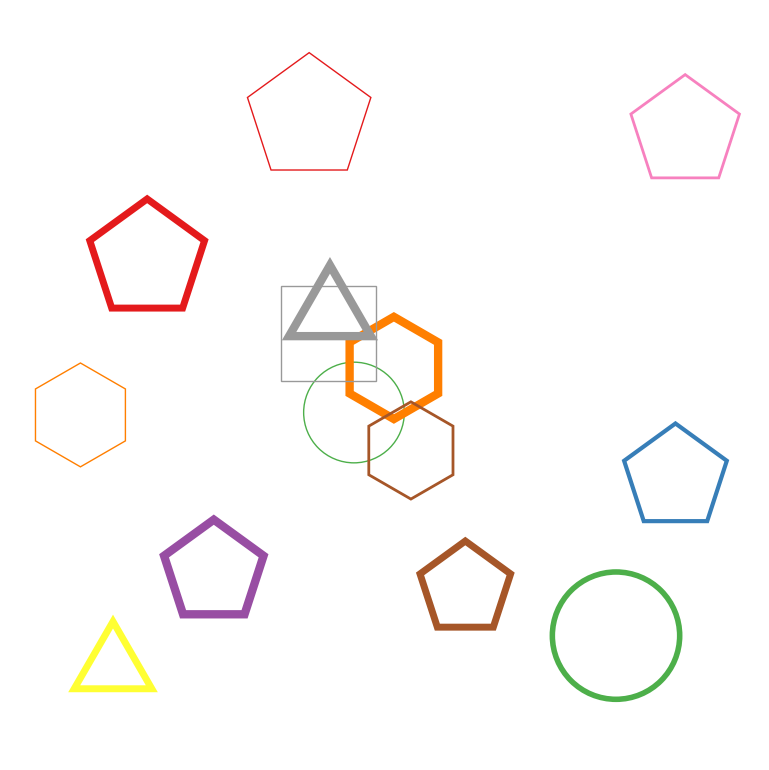[{"shape": "pentagon", "thickness": 2.5, "radius": 0.39, "center": [0.191, 0.663]}, {"shape": "pentagon", "thickness": 0.5, "radius": 0.42, "center": [0.402, 0.847]}, {"shape": "pentagon", "thickness": 1.5, "radius": 0.35, "center": [0.877, 0.38]}, {"shape": "circle", "thickness": 0.5, "radius": 0.33, "center": [0.46, 0.464]}, {"shape": "circle", "thickness": 2, "radius": 0.41, "center": [0.8, 0.174]}, {"shape": "pentagon", "thickness": 3, "radius": 0.34, "center": [0.278, 0.257]}, {"shape": "hexagon", "thickness": 0.5, "radius": 0.34, "center": [0.104, 0.461]}, {"shape": "hexagon", "thickness": 3, "radius": 0.33, "center": [0.512, 0.522]}, {"shape": "triangle", "thickness": 2.5, "radius": 0.29, "center": [0.147, 0.135]}, {"shape": "hexagon", "thickness": 1, "radius": 0.32, "center": [0.534, 0.415]}, {"shape": "pentagon", "thickness": 2.5, "radius": 0.31, "center": [0.604, 0.236]}, {"shape": "pentagon", "thickness": 1, "radius": 0.37, "center": [0.89, 0.829]}, {"shape": "square", "thickness": 0.5, "radius": 0.31, "center": [0.426, 0.567]}, {"shape": "triangle", "thickness": 3, "radius": 0.31, "center": [0.429, 0.594]}]